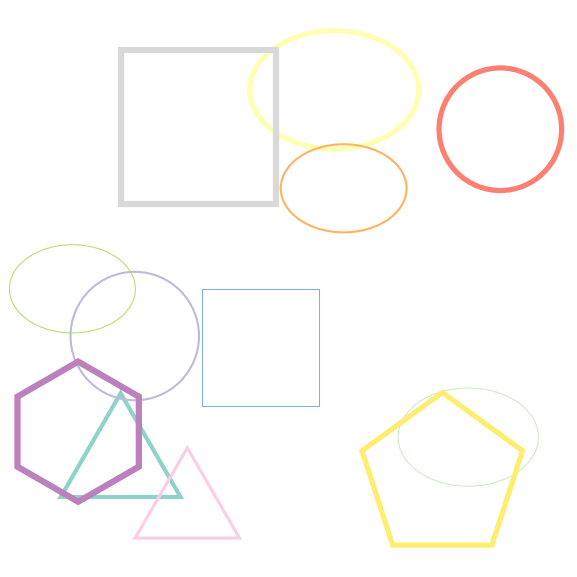[{"shape": "triangle", "thickness": 2, "radius": 0.6, "center": [0.209, 0.198]}, {"shape": "oval", "thickness": 2.5, "radius": 0.73, "center": [0.579, 0.844]}, {"shape": "circle", "thickness": 1, "radius": 0.56, "center": [0.233, 0.417]}, {"shape": "circle", "thickness": 2.5, "radius": 0.53, "center": [0.866, 0.775]}, {"shape": "square", "thickness": 0.5, "radius": 0.5, "center": [0.451, 0.397]}, {"shape": "oval", "thickness": 1, "radius": 0.54, "center": [0.595, 0.673]}, {"shape": "oval", "thickness": 0.5, "radius": 0.55, "center": [0.125, 0.499]}, {"shape": "triangle", "thickness": 1.5, "radius": 0.52, "center": [0.324, 0.12]}, {"shape": "square", "thickness": 3, "radius": 0.67, "center": [0.344, 0.779]}, {"shape": "hexagon", "thickness": 3, "radius": 0.61, "center": [0.135, 0.252]}, {"shape": "oval", "thickness": 0.5, "radius": 0.61, "center": [0.811, 0.242]}, {"shape": "pentagon", "thickness": 2.5, "radius": 0.73, "center": [0.766, 0.173]}]